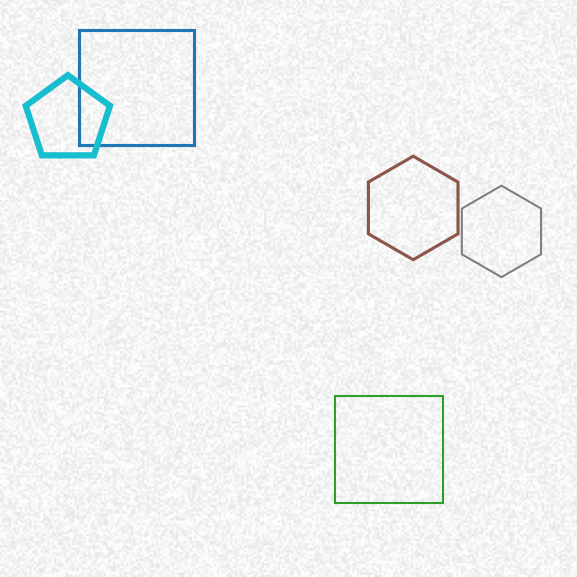[{"shape": "square", "thickness": 1.5, "radius": 0.5, "center": [0.237, 0.848]}, {"shape": "square", "thickness": 1, "radius": 0.47, "center": [0.673, 0.221]}, {"shape": "hexagon", "thickness": 1.5, "radius": 0.45, "center": [0.716, 0.639]}, {"shape": "hexagon", "thickness": 1, "radius": 0.4, "center": [0.868, 0.598]}, {"shape": "pentagon", "thickness": 3, "radius": 0.38, "center": [0.117, 0.792]}]